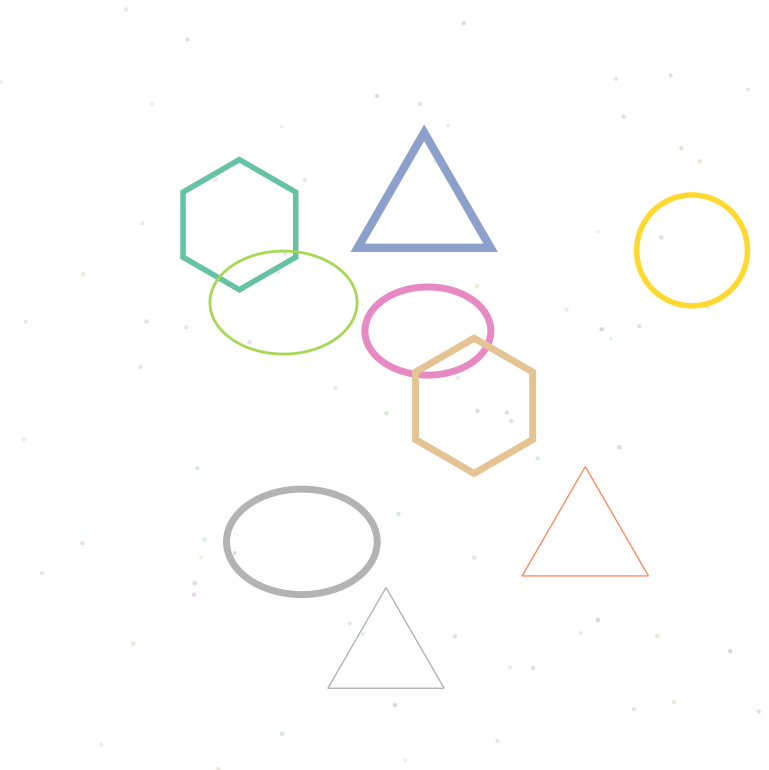[{"shape": "hexagon", "thickness": 2, "radius": 0.42, "center": [0.311, 0.708]}, {"shape": "triangle", "thickness": 0.5, "radius": 0.47, "center": [0.76, 0.299]}, {"shape": "triangle", "thickness": 3, "radius": 0.5, "center": [0.551, 0.728]}, {"shape": "oval", "thickness": 2.5, "radius": 0.41, "center": [0.556, 0.57]}, {"shape": "oval", "thickness": 1, "radius": 0.48, "center": [0.368, 0.607]}, {"shape": "circle", "thickness": 2, "radius": 0.36, "center": [0.899, 0.675]}, {"shape": "hexagon", "thickness": 2.5, "radius": 0.44, "center": [0.616, 0.473]}, {"shape": "triangle", "thickness": 0.5, "radius": 0.44, "center": [0.501, 0.15]}, {"shape": "oval", "thickness": 2.5, "radius": 0.49, "center": [0.392, 0.296]}]